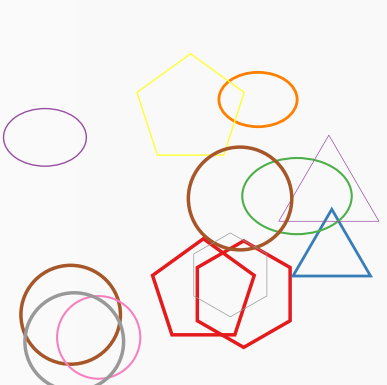[{"shape": "pentagon", "thickness": 2.5, "radius": 0.69, "center": [0.525, 0.242]}, {"shape": "hexagon", "thickness": 2.5, "radius": 0.69, "center": [0.629, 0.236]}, {"shape": "triangle", "thickness": 2, "radius": 0.58, "center": [0.856, 0.341]}, {"shape": "oval", "thickness": 1.5, "radius": 0.71, "center": [0.766, 0.491]}, {"shape": "triangle", "thickness": 0.5, "radius": 0.75, "center": [0.849, 0.5]}, {"shape": "oval", "thickness": 1, "radius": 0.53, "center": [0.116, 0.643]}, {"shape": "oval", "thickness": 2, "radius": 0.5, "center": [0.666, 0.741]}, {"shape": "pentagon", "thickness": 1, "radius": 0.73, "center": [0.492, 0.715]}, {"shape": "circle", "thickness": 2.5, "radius": 0.64, "center": [0.182, 0.182]}, {"shape": "circle", "thickness": 2.5, "radius": 0.67, "center": [0.62, 0.484]}, {"shape": "circle", "thickness": 1.5, "radius": 0.54, "center": [0.255, 0.124]}, {"shape": "circle", "thickness": 2.5, "radius": 0.64, "center": [0.192, 0.112]}, {"shape": "hexagon", "thickness": 0.5, "radius": 0.54, "center": [0.594, 0.286]}]